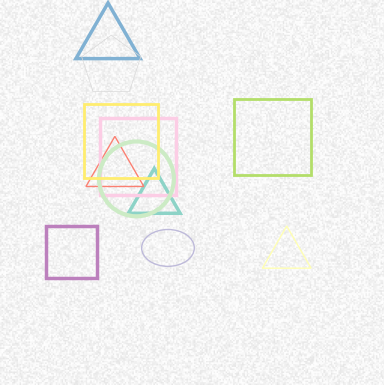[{"shape": "triangle", "thickness": 2.5, "radius": 0.39, "center": [0.401, 0.485]}, {"shape": "triangle", "thickness": 1, "radius": 0.36, "center": [0.745, 0.34]}, {"shape": "oval", "thickness": 1, "radius": 0.34, "center": [0.436, 0.356]}, {"shape": "triangle", "thickness": 1, "radius": 0.43, "center": [0.298, 0.559]}, {"shape": "triangle", "thickness": 2.5, "radius": 0.48, "center": [0.281, 0.896]}, {"shape": "square", "thickness": 2, "radius": 0.5, "center": [0.707, 0.644]}, {"shape": "square", "thickness": 2.5, "radius": 0.49, "center": [0.357, 0.593]}, {"shape": "pentagon", "thickness": 0.5, "radius": 0.4, "center": [0.289, 0.828]}, {"shape": "square", "thickness": 2.5, "radius": 0.34, "center": [0.186, 0.345]}, {"shape": "circle", "thickness": 3, "radius": 0.49, "center": [0.354, 0.535]}, {"shape": "square", "thickness": 2, "radius": 0.48, "center": [0.314, 0.634]}]